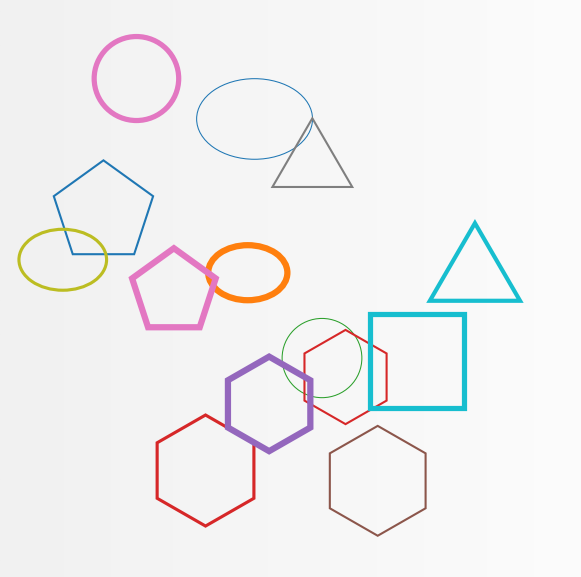[{"shape": "oval", "thickness": 0.5, "radius": 0.5, "center": [0.438, 0.793]}, {"shape": "pentagon", "thickness": 1, "radius": 0.45, "center": [0.178, 0.632]}, {"shape": "oval", "thickness": 3, "radius": 0.34, "center": [0.426, 0.527]}, {"shape": "circle", "thickness": 0.5, "radius": 0.34, "center": [0.554, 0.379]}, {"shape": "hexagon", "thickness": 1.5, "radius": 0.48, "center": [0.354, 0.184]}, {"shape": "hexagon", "thickness": 1, "radius": 0.41, "center": [0.594, 0.346]}, {"shape": "hexagon", "thickness": 3, "radius": 0.41, "center": [0.463, 0.3]}, {"shape": "hexagon", "thickness": 1, "radius": 0.48, "center": [0.65, 0.167]}, {"shape": "circle", "thickness": 2.5, "radius": 0.36, "center": [0.235, 0.863]}, {"shape": "pentagon", "thickness": 3, "radius": 0.38, "center": [0.299, 0.494]}, {"shape": "triangle", "thickness": 1, "radius": 0.4, "center": [0.537, 0.715]}, {"shape": "oval", "thickness": 1.5, "radius": 0.38, "center": [0.108, 0.549]}, {"shape": "triangle", "thickness": 2, "radius": 0.45, "center": [0.817, 0.523]}, {"shape": "square", "thickness": 2.5, "radius": 0.41, "center": [0.718, 0.374]}]